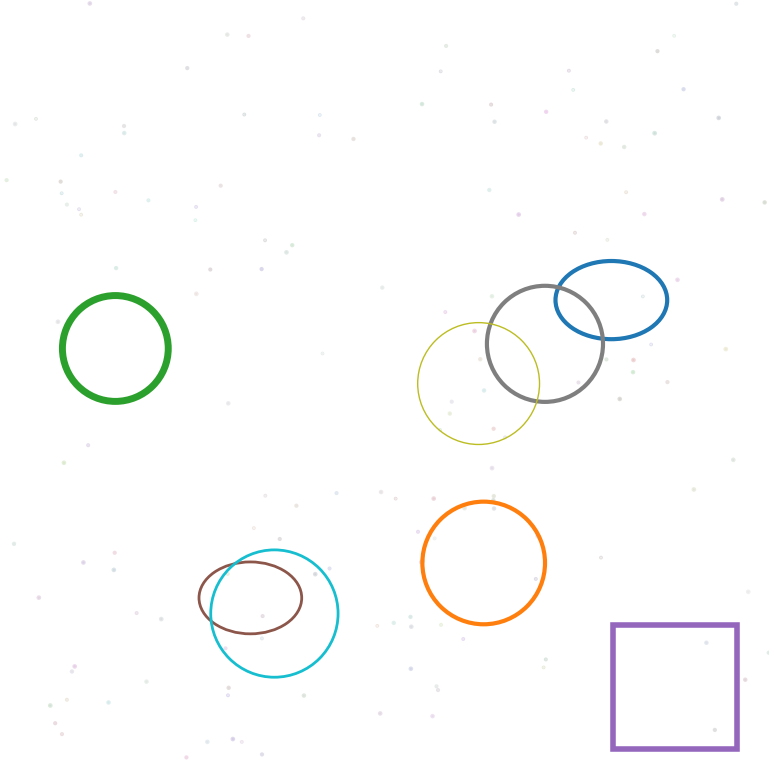[{"shape": "oval", "thickness": 1.5, "radius": 0.36, "center": [0.794, 0.61]}, {"shape": "circle", "thickness": 1.5, "radius": 0.4, "center": [0.628, 0.269]}, {"shape": "circle", "thickness": 2.5, "radius": 0.34, "center": [0.15, 0.547]}, {"shape": "square", "thickness": 2, "radius": 0.4, "center": [0.877, 0.108]}, {"shape": "oval", "thickness": 1, "radius": 0.33, "center": [0.325, 0.224]}, {"shape": "circle", "thickness": 1.5, "radius": 0.38, "center": [0.708, 0.553]}, {"shape": "circle", "thickness": 0.5, "radius": 0.4, "center": [0.622, 0.502]}, {"shape": "circle", "thickness": 1, "radius": 0.41, "center": [0.356, 0.203]}]